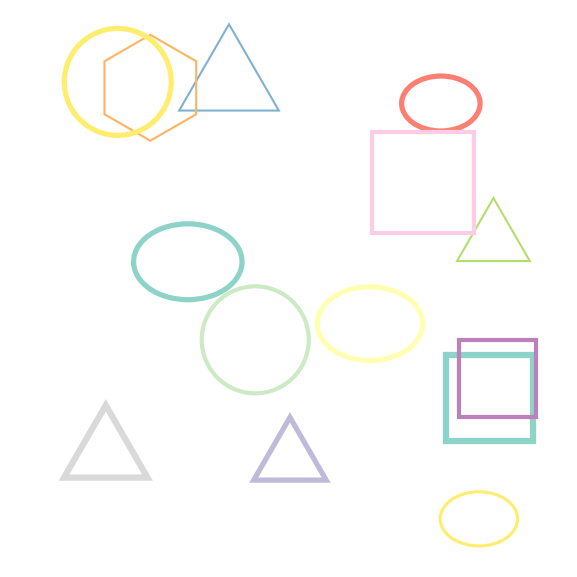[{"shape": "square", "thickness": 3, "radius": 0.37, "center": [0.847, 0.31]}, {"shape": "oval", "thickness": 2.5, "radius": 0.47, "center": [0.325, 0.546]}, {"shape": "oval", "thickness": 2.5, "radius": 0.46, "center": [0.641, 0.439]}, {"shape": "triangle", "thickness": 2.5, "radius": 0.36, "center": [0.502, 0.204]}, {"shape": "oval", "thickness": 2.5, "radius": 0.34, "center": [0.763, 0.82]}, {"shape": "triangle", "thickness": 1, "radius": 0.5, "center": [0.397, 0.858]}, {"shape": "hexagon", "thickness": 1, "radius": 0.46, "center": [0.26, 0.847]}, {"shape": "triangle", "thickness": 1, "radius": 0.36, "center": [0.854, 0.583]}, {"shape": "square", "thickness": 2, "radius": 0.44, "center": [0.732, 0.683]}, {"shape": "triangle", "thickness": 3, "radius": 0.42, "center": [0.183, 0.214]}, {"shape": "square", "thickness": 2, "radius": 0.33, "center": [0.862, 0.344]}, {"shape": "circle", "thickness": 2, "radius": 0.46, "center": [0.442, 0.411]}, {"shape": "oval", "thickness": 1.5, "radius": 0.33, "center": [0.829, 0.101]}, {"shape": "circle", "thickness": 2.5, "radius": 0.46, "center": [0.204, 0.857]}]